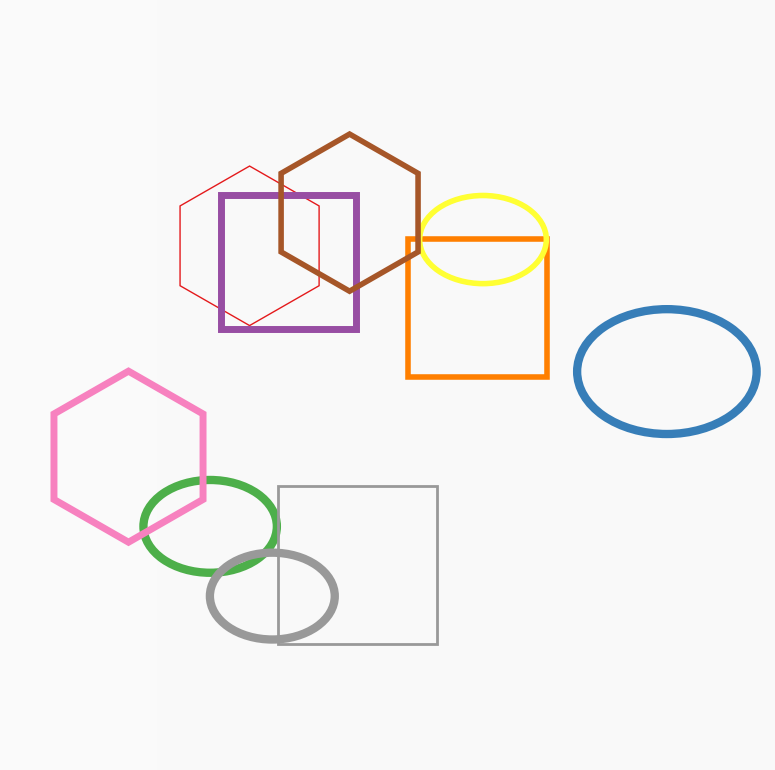[{"shape": "hexagon", "thickness": 0.5, "radius": 0.52, "center": [0.322, 0.681]}, {"shape": "oval", "thickness": 3, "radius": 0.58, "center": [0.86, 0.517]}, {"shape": "oval", "thickness": 3, "radius": 0.43, "center": [0.271, 0.316]}, {"shape": "square", "thickness": 2.5, "radius": 0.44, "center": [0.372, 0.659]}, {"shape": "square", "thickness": 2, "radius": 0.45, "center": [0.616, 0.599]}, {"shape": "oval", "thickness": 2, "radius": 0.41, "center": [0.623, 0.689]}, {"shape": "hexagon", "thickness": 2, "radius": 0.51, "center": [0.451, 0.724]}, {"shape": "hexagon", "thickness": 2.5, "radius": 0.56, "center": [0.166, 0.407]}, {"shape": "square", "thickness": 1, "radius": 0.51, "center": [0.462, 0.267]}, {"shape": "oval", "thickness": 3, "radius": 0.4, "center": [0.351, 0.226]}]